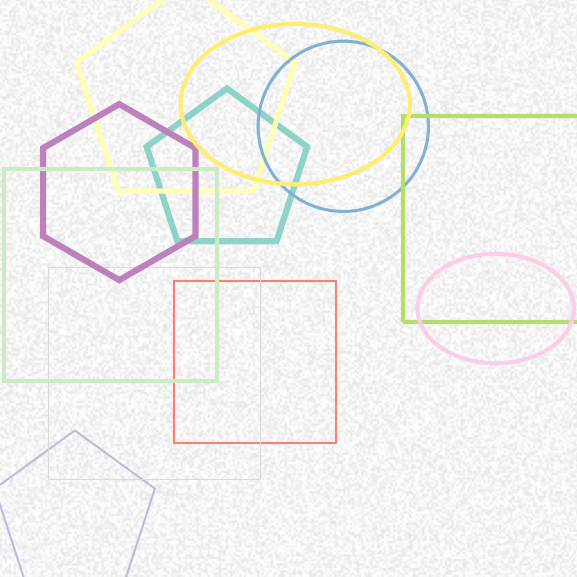[{"shape": "pentagon", "thickness": 3, "radius": 0.73, "center": [0.393, 0.7]}, {"shape": "pentagon", "thickness": 2.5, "radius": 1.0, "center": [0.322, 0.829]}, {"shape": "pentagon", "thickness": 1, "radius": 0.73, "center": [0.13, 0.108]}, {"shape": "square", "thickness": 1, "radius": 0.7, "center": [0.441, 0.372]}, {"shape": "circle", "thickness": 1.5, "radius": 0.74, "center": [0.594, 0.78]}, {"shape": "square", "thickness": 2, "radius": 0.89, "center": [0.876, 0.62]}, {"shape": "oval", "thickness": 2, "radius": 0.68, "center": [0.858, 0.465]}, {"shape": "square", "thickness": 0.5, "radius": 0.92, "center": [0.267, 0.353]}, {"shape": "hexagon", "thickness": 3, "radius": 0.76, "center": [0.207, 0.666]}, {"shape": "square", "thickness": 2, "radius": 0.92, "center": [0.191, 0.523]}, {"shape": "oval", "thickness": 2, "radius": 0.99, "center": [0.511, 0.819]}]